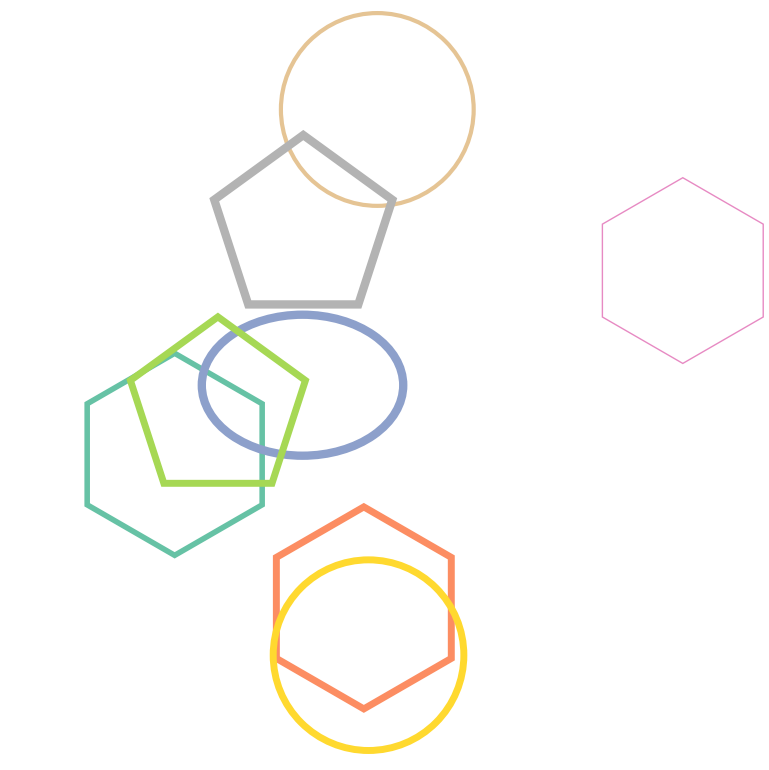[{"shape": "hexagon", "thickness": 2, "radius": 0.66, "center": [0.227, 0.41]}, {"shape": "hexagon", "thickness": 2.5, "radius": 0.66, "center": [0.473, 0.211]}, {"shape": "oval", "thickness": 3, "radius": 0.65, "center": [0.393, 0.5]}, {"shape": "hexagon", "thickness": 0.5, "radius": 0.6, "center": [0.887, 0.649]}, {"shape": "pentagon", "thickness": 2.5, "radius": 0.6, "center": [0.283, 0.469]}, {"shape": "circle", "thickness": 2.5, "radius": 0.62, "center": [0.479, 0.149]}, {"shape": "circle", "thickness": 1.5, "radius": 0.63, "center": [0.49, 0.858]}, {"shape": "pentagon", "thickness": 3, "radius": 0.61, "center": [0.394, 0.703]}]